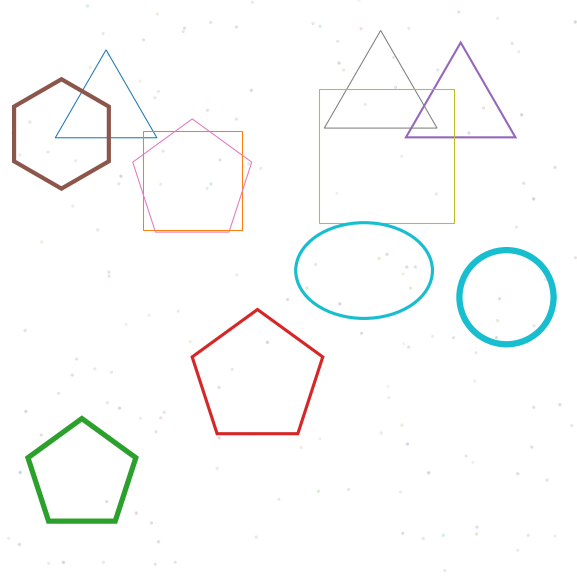[{"shape": "triangle", "thickness": 0.5, "radius": 0.51, "center": [0.184, 0.811]}, {"shape": "square", "thickness": 0.5, "radius": 0.43, "center": [0.333, 0.686]}, {"shape": "pentagon", "thickness": 2.5, "radius": 0.49, "center": [0.142, 0.176]}, {"shape": "pentagon", "thickness": 1.5, "radius": 0.59, "center": [0.446, 0.344]}, {"shape": "triangle", "thickness": 1, "radius": 0.55, "center": [0.798, 0.816]}, {"shape": "hexagon", "thickness": 2, "radius": 0.47, "center": [0.106, 0.767]}, {"shape": "pentagon", "thickness": 0.5, "radius": 0.54, "center": [0.333, 0.685]}, {"shape": "triangle", "thickness": 0.5, "radius": 0.56, "center": [0.659, 0.834]}, {"shape": "square", "thickness": 0.5, "radius": 0.58, "center": [0.669, 0.729]}, {"shape": "oval", "thickness": 1.5, "radius": 0.59, "center": [0.63, 0.531]}, {"shape": "circle", "thickness": 3, "radius": 0.41, "center": [0.877, 0.485]}]